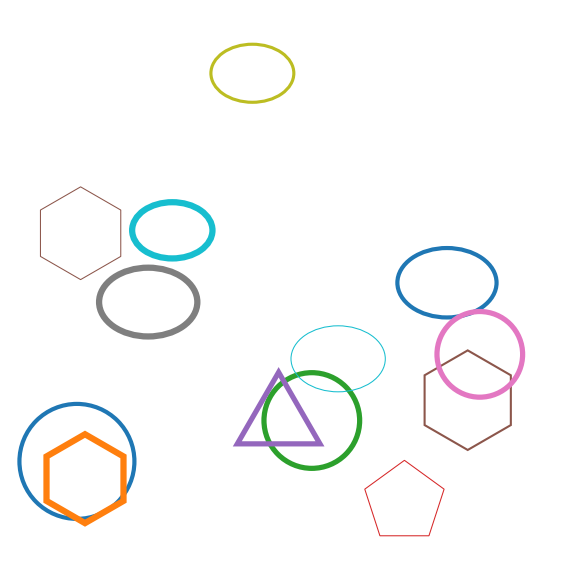[{"shape": "oval", "thickness": 2, "radius": 0.43, "center": [0.774, 0.51]}, {"shape": "circle", "thickness": 2, "radius": 0.5, "center": [0.133, 0.2]}, {"shape": "hexagon", "thickness": 3, "radius": 0.38, "center": [0.147, 0.17]}, {"shape": "circle", "thickness": 2.5, "radius": 0.41, "center": [0.54, 0.271]}, {"shape": "pentagon", "thickness": 0.5, "radius": 0.36, "center": [0.7, 0.13]}, {"shape": "triangle", "thickness": 2.5, "radius": 0.41, "center": [0.482, 0.272]}, {"shape": "hexagon", "thickness": 0.5, "radius": 0.4, "center": [0.14, 0.595]}, {"shape": "hexagon", "thickness": 1, "radius": 0.43, "center": [0.81, 0.306]}, {"shape": "circle", "thickness": 2.5, "radius": 0.37, "center": [0.831, 0.386]}, {"shape": "oval", "thickness": 3, "radius": 0.43, "center": [0.257, 0.476]}, {"shape": "oval", "thickness": 1.5, "radius": 0.36, "center": [0.437, 0.872]}, {"shape": "oval", "thickness": 3, "radius": 0.35, "center": [0.298, 0.6]}, {"shape": "oval", "thickness": 0.5, "radius": 0.41, "center": [0.586, 0.378]}]